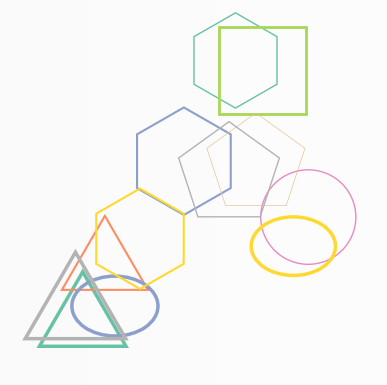[{"shape": "hexagon", "thickness": 1, "radius": 0.62, "center": [0.608, 0.843]}, {"shape": "triangle", "thickness": 2.5, "radius": 0.64, "center": [0.213, 0.165]}, {"shape": "triangle", "thickness": 1.5, "radius": 0.64, "center": [0.271, 0.311]}, {"shape": "hexagon", "thickness": 1.5, "radius": 0.7, "center": [0.475, 0.581]}, {"shape": "oval", "thickness": 2.5, "radius": 0.56, "center": [0.297, 0.205]}, {"shape": "circle", "thickness": 1, "radius": 0.61, "center": [0.796, 0.436]}, {"shape": "square", "thickness": 2, "radius": 0.56, "center": [0.677, 0.817]}, {"shape": "oval", "thickness": 2.5, "radius": 0.54, "center": [0.757, 0.361]}, {"shape": "hexagon", "thickness": 1.5, "radius": 0.65, "center": [0.361, 0.38]}, {"shape": "pentagon", "thickness": 0.5, "radius": 0.67, "center": [0.66, 0.574]}, {"shape": "triangle", "thickness": 2.5, "radius": 0.75, "center": [0.195, 0.195]}, {"shape": "pentagon", "thickness": 1, "radius": 0.68, "center": [0.591, 0.547]}]